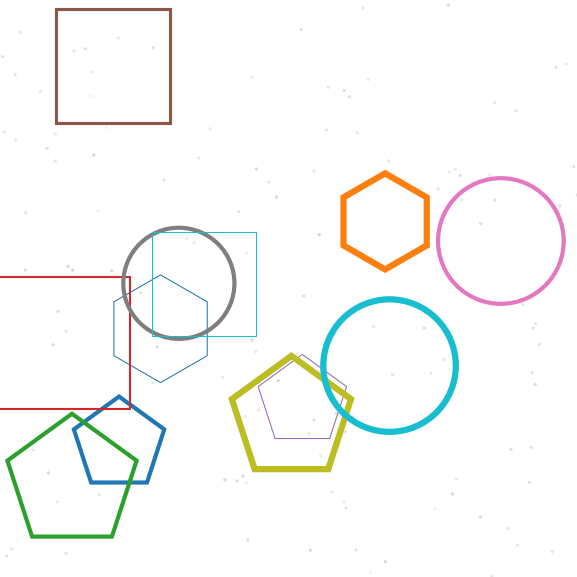[{"shape": "hexagon", "thickness": 0.5, "radius": 0.47, "center": [0.278, 0.43]}, {"shape": "pentagon", "thickness": 2, "radius": 0.41, "center": [0.206, 0.23]}, {"shape": "hexagon", "thickness": 3, "radius": 0.42, "center": [0.667, 0.616]}, {"shape": "pentagon", "thickness": 2, "radius": 0.59, "center": [0.125, 0.165]}, {"shape": "square", "thickness": 1, "radius": 0.57, "center": [0.111, 0.405]}, {"shape": "pentagon", "thickness": 0.5, "radius": 0.4, "center": [0.524, 0.305]}, {"shape": "square", "thickness": 1.5, "radius": 0.5, "center": [0.196, 0.885]}, {"shape": "circle", "thickness": 2, "radius": 0.54, "center": [0.867, 0.582]}, {"shape": "circle", "thickness": 2, "radius": 0.48, "center": [0.31, 0.509]}, {"shape": "pentagon", "thickness": 3, "radius": 0.54, "center": [0.505, 0.274]}, {"shape": "square", "thickness": 0.5, "radius": 0.45, "center": [0.353, 0.507]}, {"shape": "circle", "thickness": 3, "radius": 0.57, "center": [0.675, 0.366]}]